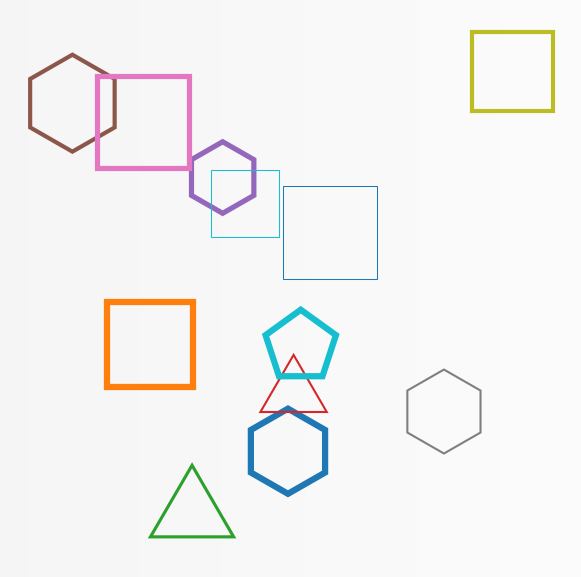[{"shape": "square", "thickness": 0.5, "radius": 0.4, "center": [0.568, 0.596]}, {"shape": "hexagon", "thickness": 3, "radius": 0.37, "center": [0.495, 0.218]}, {"shape": "square", "thickness": 3, "radius": 0.37, "center": [0.258, 0.403]}, {"shape": "triangle", "thickness": 1.5, "radius": 0.41, "center": [0.33, 0.111]}, {"shape": "triangle", "thickness": 1, "radius": 0.33, "center": [0.505, 0.319]}, {"shape": "hexagon", "thickness": 2.5, "radius": 0.31, "center": [0.383, 0.692]}, {"shape": "hexagon", "thickness": 2, "radius": 0.42, "center": [0.125, 0.82]}, {"shape": "square", "thickness": 2.5, "radius": 0.4, "center": [0.246, 0.788]}, {"shape": "hexagon", "thickness": 1, "radius": 0.36, "center": [0.764, 0.287]}, {"shape": "square", "thickness": 2, "radius": 0.35, "center": [0.881, 0.875]}, {"shape": "square", "thickness": 0.5, "radius": 0.29, "center": [0.421, 0.647]}, {"shape": "pentagon", "thickness": 3, "radius": 0.32, "center": [0.517, 0.399]}]